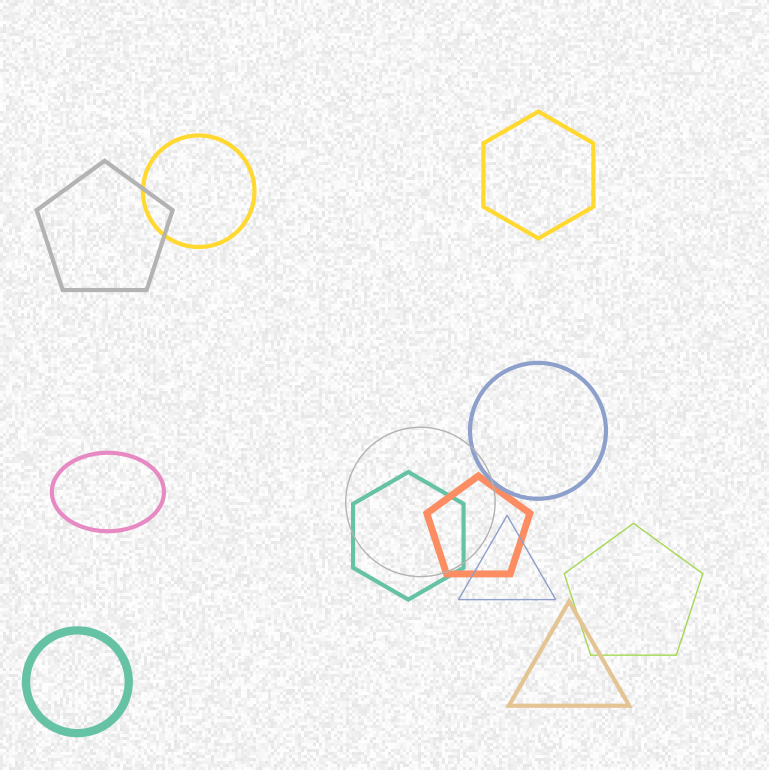[{"shape": "hexagon", "thickness": 1.5, "radius": 0.41, "center": [0.53, 0.304]}, {"shape": "circle", "thickness": 3, "radius": 0.33, "center": [0.1, 0.115]}, {"shape": "pentagon", "thickness": 2.5, "radius": 0.35, "center": [0.621, 0.312]}, {"shape": "triangle", "thickness": 0.5, "radius": 0.36, "center": [0.659, 0.258]}, {"shape": "circle", "thickness": 1.5, "radius": 0.44, "center": [0.699, 0.44]}, {"shape": "oval", "thickness": 1.5, "radius": 0.36, "center": [0.14, 0.361]}, {"shape": "pentagon", "thickness": 0.5, "radius": 0.47, "center": [0.823, 0.226]}, {"shape": "hexagon", "thickness": 1.5, "radius": 0.41, "center": [0.699, 0.773]}, {"shape": "circle", "thickness": 1.5, "radius": 0.36, "center": [0.258, 0.752]}, {"shape": "triangle", "thickness": 1.5, "radius": 0.45, "center": [0.739, 0.129]}, {"shape": "circle", "thickness": 0.5, "radius": 0.49, "center": [0.546, 0.348]}, {"shape": "pentagon", "thickness": 1.5, "radius": 0.46, "center": [0.136, 0.698]}]